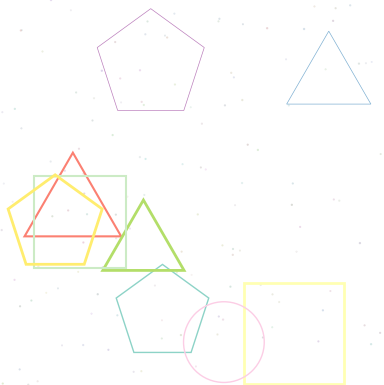[{"shape": "pentagon", "thickness": 1, "radius": 0.63, "center": [0.422, 0.187]}, {"shape": "square", "thickness": 2, "radius": 0.65, "center": [0.764, 0.133]}, {"shape": "triangle", "thickness": 1.5, "radius": 0.72, "center": [0.189, 0.459]}, {"shape": "triangle", "thickness": 0.5, "radius": 0.63, "center": [0.854, 0.793]}, {"shape": "triangle", "thickness": 2, "radius": 0.61, "center": [0.373, 0.359]}, {"shape": "circle", "thickness": 1, "radius": 0.52, "center": [0.582, 0.111]}, {"shape": "pentagon", "thickness": 0.5, "radius": 0.73, "center": [0.392, 0.831]}, {"shape": "square", "thickness": 1.5, "radius": 0.6, "center": [0.208, 0.424]}, {"shape": "pentagon", "thickness": 2, "radius": 0.64, "center": [0.143, 0.417]}]